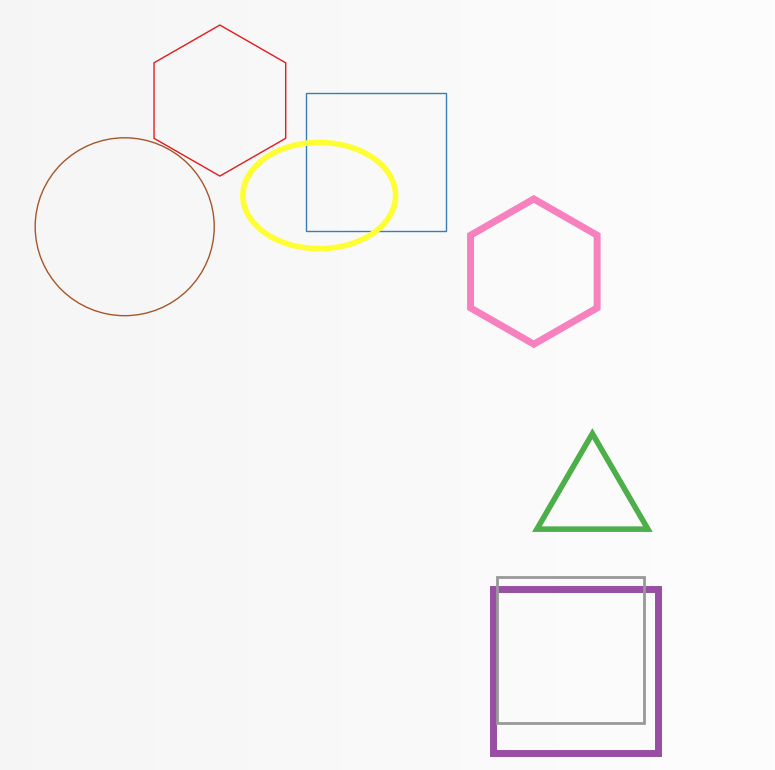[{"shape": "hexagon", "thickness": 0.5, "radius": 0.49, "center": [0.284, 0.869]}, {"shape": "square", "thickness": 0.5, "radius": 0.45, "center": [0.485, 0.789]}, {"shape": "triangle", "thickness": 2, "radius": 0.41, "center": [0.764, 0.354]}, {"shape": "square", "thickness": 2.5, "radius": 0.53, "center": [0.743, 0.128]}, {"shape": "oval", "thickness": 2, "radius": 0.49, "center": [0.412, 0.746]}, {"shape": "circle", "thickness": 0.5, "radius": 0.58, "center": [0.161, 0.706]}, {"shape": "hexagon", "thickness": 2.5, "radius": 0.47, "center": [0.689, 0.647]}, {"shape": "square", "thickness": 1, "radius": 0.47, "center": [0.736, 0.156]}]